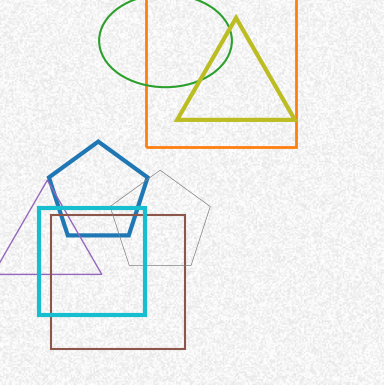[{"shape": "pentagon", "thickness": 3, "radius": 0.67, "center": [0.255, 0.498]}, {"shape": "square", "thickness": 2, "radius": 0.97, "center": [0.575, 0.813]}, {"shape": "oval", "thickness": 1.5, "radius": 0.86, "center": [0.43, 0.894]}, {"shape": "triangle", "thickness": 1, "radius": 0.82, "center": [0.123, 0.369]}, {"shape": "square", "thickness": 1.5, "radius": 0.87, "center": [0.306, 0.268]}, {"shape": "pentagon", "thickness": 0.5, "radius": 0.68, "center": [0.416, 0.421]}, {"shape": "triangle", "thickness": 3, "radius": 0.88, "center": [0.613, 0.777]}, {"shape": "square", "thickness": 3, "radius": 0.69, "center": [0.24, 0.321]}]